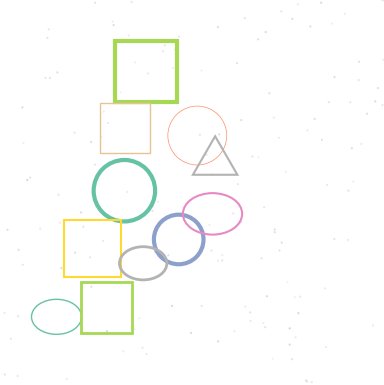[{"shape": "circle", "thickness": 3, "radius": 0.4, "center": [0.323, 0.505]}, {"shape": "oval", "thickness": 1, "radius": 0.32, "center": [0.147, 0.177]}, {"shape": "circle", "thickness": 0.5, "radius": 0.38, "center": [0.513, 0.648]}, {"shape": "circle", "thickness": 3, "radius": 0.32, "center": [0.464, 0.378]}, {"shape": "oval", "thickness": 1.5, "radius": 0.38, "center": [0.552, 0.445]}, {"shape": "square", "thickness": 3, "radius": 0.4, "center": [0.379, 0.814]}, {"shape": "square", "thickness": 2, "radius": 0.33, "center": [0.277, 0.202]}, {"shape": "square", "thickness": 1.5, "radius": 0.38, "center": [0.24, 0.354]}, {"shape": "square", "thickness": 1, "radius": 0.32, "center": [0.325, 0.668]}, {"shape": "oval", "thickness": 2, "radius": 0.31, "center": [0.372, 0.316]}, {"shape": "triangle", "thickness": 1.5, "radius": 0.33, "center": [0.559, 0.579]}]